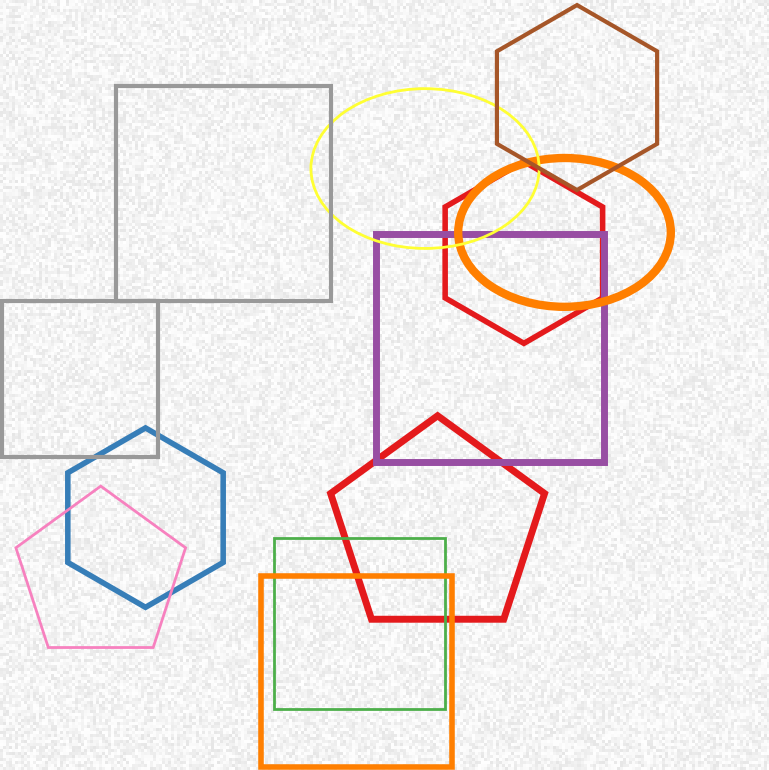[{"shape": "hexagon", "thickness": 2, "radius": 0.59, "center": [0.68, 0.672]}, {"shape": "pentagon", "thickness": 2.5, "radius": 0.73, "center": [0.568, 0.314]}, {"shape": "hexagon", "thickness": 2, "radius": 0.58, "center": [0.189, 0.328]}, {"shape": "square", "thickness": 1, "radius": 0.56, "center": [0.467, 0.19]}, {"shape": "square", "thickness": 2.5, "radius": 0.74, "center": [0.636, 0.548]}, {"shape": "oval", "thickness": 3, "radius": 0.69, "center": [0.733, 0.698]}, {"shape": "square", "thickness": 2, "radius": 0.62, "center": [0.463, 0.128]}, {"shape": "oval", "thickness": 1, "radius": 0.74, "center": [0.552, 0.781]}, {"shape": "hexagon", "thickness": 1.5, "radius": 0.6, "center": [0.749, 0.873]}, {"shape": "pentagon", "thickness": 1, "radius": 0.58, "center": [0.131, 0.253]}, {"shape": "square", "thickness": 1.5, "radius": 0.7, "center": [0.29, 0.748]}, {"shape": "square", "thickness": 1.5, "radius": 0.51, "center": [0.104, 0.507]}]